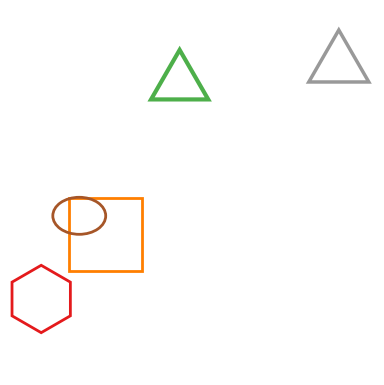[{"shape": "hexagon", "thickness": 2, "radius": 0.44, "center": [0.107, 0.223]}, {"shape": "triangle", "thickness": 3, "radius": 0.43, "center": [0.467, 0.785]}, {"shape": "square", "thickness": 2, "radius": 0.47, "center": [0.274, 0.39]}, {"shape": "oval", "thickness": 2, "radius": 0.34, "center": [0.206, 0.439]}, {"shape": "triangle", "thickness": 2.5, "radius": 0.45, "center": [0.88, 0.832]}]